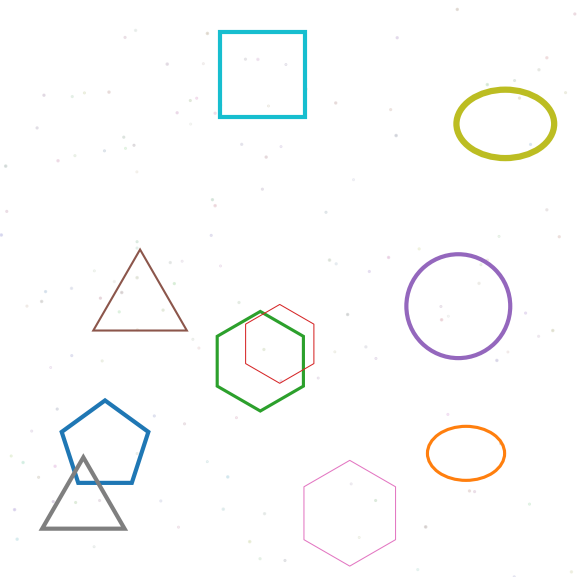[{"shape": "pentagon", "thickness": 2, "radius": 0.39, "center": [0.182, 0.227]}, {"shape": "oval", "thickness": 1.5, "radius": 0.33, "center": [0.807, 0.214]}, {"shape": "hexagon", "thickness": 1.5, "radius": 0.43, "center": [0.451, 0.374]}, {"shape": "hexagon", "thickness": 0.5, "radius": 0.34, "center": [0.484, 0.404]}, {"shape": "circle", "thickness": 2, "radius": 0.45, "center": [0.794, 0.469]}, {"shape": "triangle", "thickness": 1, "radius": 0.47, "center": [0.243, 0.474]}, {"shape": "hexagon", "thickness": 0.5, "radius": 0.46, "center": [0.606, 0.11]}, {"shape": "triangle", "thickness": 2, "radius": 0.41, "center": [0.144, 0.125]}, {"shape": "oval", "thickness": 3, "radius": 0.42, "center": [0.875, 0.785]}, {"shape": "square", "thickness": 2, "radius": 0.37, "center": [0.455, 0.871]}]